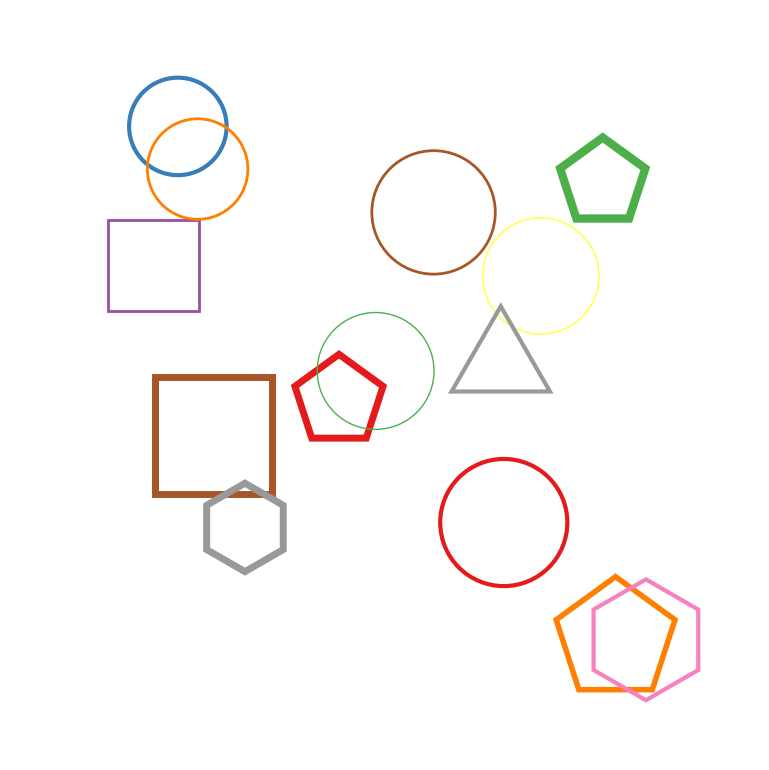[{"shape": "pentagon", "thickness": 2.5, "radius": 0.3, "center": [0.44, 0.48]}, {"shape": "circle", "thickness": 1.5, "radius": 0.41, "center": [0.654, 0.321]}, {"shape": "circle", "thickness": 1.5, "radius": 0.32, "center": [0.231, 0.836]}, {"shape": "pentagon", "thickness": 3, "radius": 0.29, "center": [0.783, 0.763]}, {"shape": "circle", "thickness": 0.5, "radius": 0.38, "center": [0.488, 0.518]}, {"shape": "square", "thickness": 1, "radius": 0.29, "center": [0.199, 0.655]}, {"shape": "circle", "thickness": 1, "radius": 0.33, "center": [0.257, 0.78]}, {"shape": "pentagon", "thickness": 2, "radius": 0.41, "center": [0.799, 0.17]}, {"shape": "circle", "thickness": 0.5, "radius": 0.38, "center": [0.702, 0.642]}, {"shape": "circle", "thickness": 1, "radius": 0.4, "center": [0.563, 0.724]}, {"shape": "square", "thickness": 2.5, "radius": 0.38, "center": [0.278, 0.435]}, {"shape": "hexagon", "thickness": 1.5, "radius": 0.39, "center": [0.839, 0.169]}, {"shape": "hexagon", "thickness": 2.5, "radius": 0.29, "center": [0.318, 0.315]}, {"shape": "triangle", "thickness": 1.5, "radius": 0.37, "center": [0.65, 0.528]}]